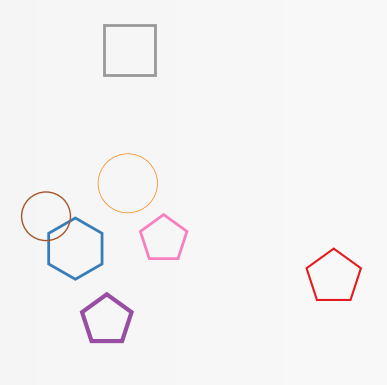[{"shape": "pentagon", "thickness": 1.5, "radius": 0.37, "center": [0.861, 0.281]}, {"shape": "hexagon", "thickness": 2, "radius": 0.4, "center": [0.194, 0.354]}, {"shape": "pentagon", "thickness": 3, "radius": 0.34, "center": [0.276, 0.168]}, {"shape": "circle", "thickness": 0.5, "radius": 0.38, "center": [0.33, 0.524]}, {"shape": "circle", "thickness": 1, "radius": 0.32, "center": [0.119, 0.438]}, {"shape": "pentagon", "thickness": 2, "radius": 0.32, "center": [0.422, 0.379]}, {"shape": "square", "thickness": 2, "radius": 0.33, "center": [0.334, 0.871]}]